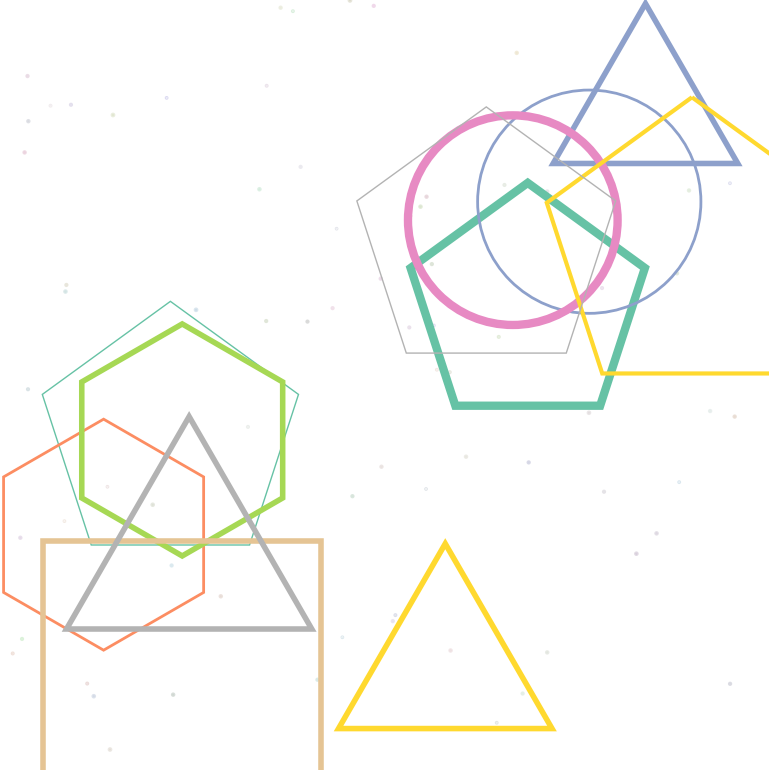[{"shape": "pentagon", "thickness": 3, "radius": 0.8, "center": [0.685, 0.603]}, {"shape": "pentagon", "thickness": 0.5, "radius": 0.87, "center": [0.221, 0.434]}, {"shape": "hexagon", "thickness": 1, "radius": 0.75, "center": [0.135, 0.306]}, {"shape": "triangle", "thickness": 2, "radius": 0.69, "center": [0.838, 0.857]}, {"shape": "circle", "thickness": 1, "radius": 0.72, "center": [0.765, 0.738]}, {"shape": "circle", "thickness": 3, "radius": 0.68, "center": [0.666, 0.714]}, {"shape": "hexagon", "thickness": 2, "radius": 0.75, "center": [0.237, 0.429]}, {"shape": "pentagon", "thickness": 1.5, "radius": 0.99, "center": [0.899, 0.675]}, {"shape": "triangle", "thickness": 2, "radius": 0.8, "center": [0.578, 0.134]}, {"shape": "square", "thickness": 2, "radius": 0.9, "center": [0.236, 0.118]}, {"shape": "triangle", "thickness": 2, "radius": 0.92, "center": [0.246, 0.275]}, {"shape": "pentagon", "thickness": 0.5, "radius": 0.88, "center": [0.632, 0.684]}]